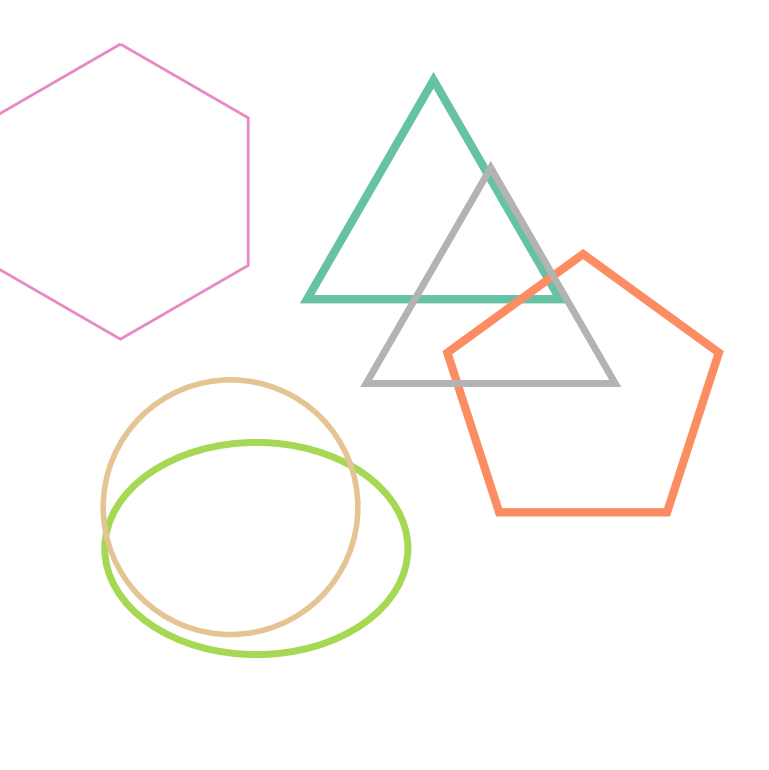[{"shape": "triangle", "thickness": 3, "radius": 0.95, "center": [0.563, 0.706]}, {"shape": "pentagon", "thickness": 3, "radius": 0.93, "center": [0.757, 0.485]}, {"shape": "hexagon", "thickness": 1, "radius": 0.96, "center": [0.156, 0.751]}, {"shape": "oval", "thickness": 2.5, "radius": 0.98, "center": [0.333, 0.288]}, {"shape": "circle", "thickness": 2, "radius": 0.83, "center": [0.299, 0.341]}, {"shape": "triangle", "thickness": 2.5, "radius": 0.93, "center": [0.637, 0.595]}]